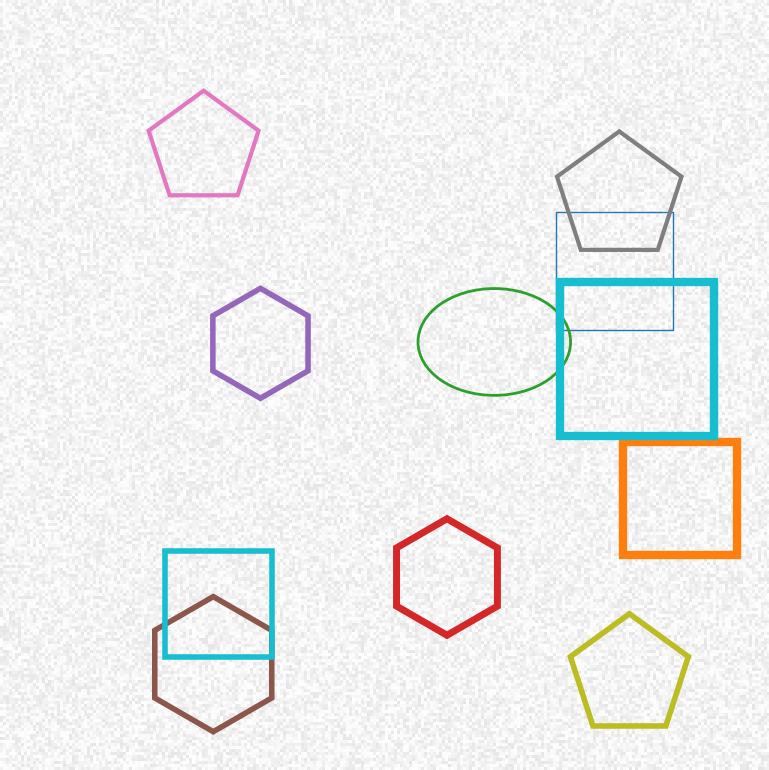[{"shape": "square", "thickness": 0.5, "radius": 0.38, "center": [0.798, 0.648]}, {"shape": "square", "thickness": 3, "radius": 0.37, "center": [0.883, 0.353]}, {"shape": "oval", "thickness": 1, "radius": 0.5, "center": [0.642, 0.556]}, {"shape": "hexagon", "thickness": 2.5, "radius": 0.38, "center": [0.58, 0.251]}, {"shape": "hexagon", "thickness": 2, "radius": 0.36, "center": [0.338, 0.554]}, {"shape": "hexagon", "thickness": 2, "radius": 0.44, "center": [0.277, 0.137]}, {"shape": "pentagon", "thickness": 1.5, "radius": 0.38, "center": [0.264, 0.807]}, {"shape": "pentagon", "thickness": 1.5, "radius": 0.43, "center": [0.804, 0.744]}, {"shape": "pentagon", "thickness": 2, "radius": 0.4, "center": [0.817, 0.122]}, {"shape": "square", "thickness": 2, "radius": 0.35, "center": [0.284, 0.216]}, {"shape": "square", "thickness": 3, "radius": 0.5, "center": [0.827, 0.534]}]